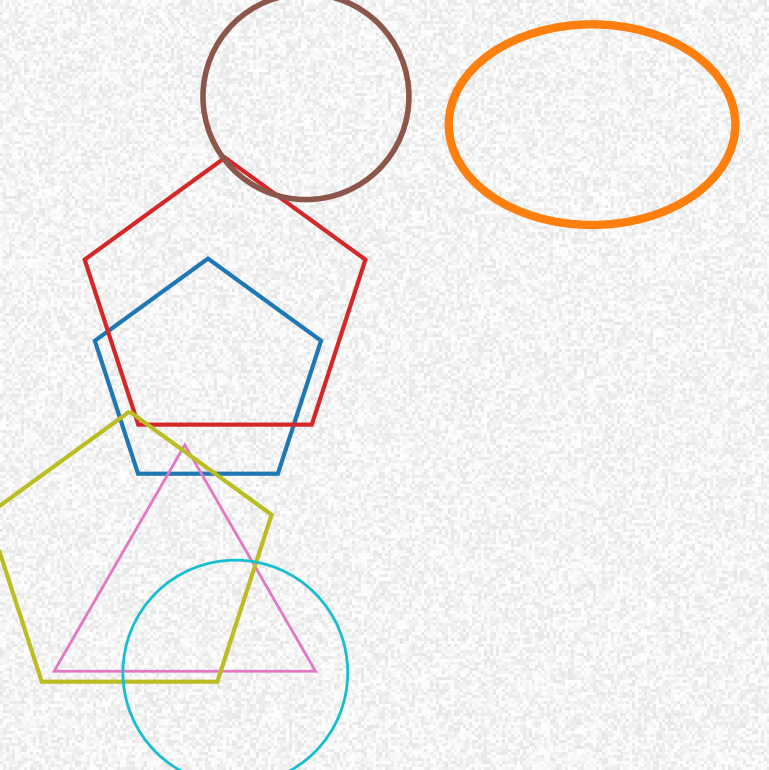[{"shape": "pentagon", "thickness": 1.5, "radius": 0.77, "center": [0.27, 0.51]}, {"shape": "oval", "thickness": 3, "radius": 0.93, "center": [0.769, 0.838]}, {"shape": "pentagon", "thickness": 1.5, "radius": 0.96, "center": [0.292, 0.604]}, {"shape": "circle", "thickness": 2, "radius": 0.67, "center": [0.397, 0.875]}, {"shape": "triangle", "thickness": 1, "radius": 0.98, "center": [0.24, 0.226]}, {"shape": "pentagon", "thickness": 1.5, "radius": 0.97, "center": [0.168, 0.272]}, {"shape": "circle", "thickness": 1, "radius": 0.73, "center": [0.306, 0.127]}]